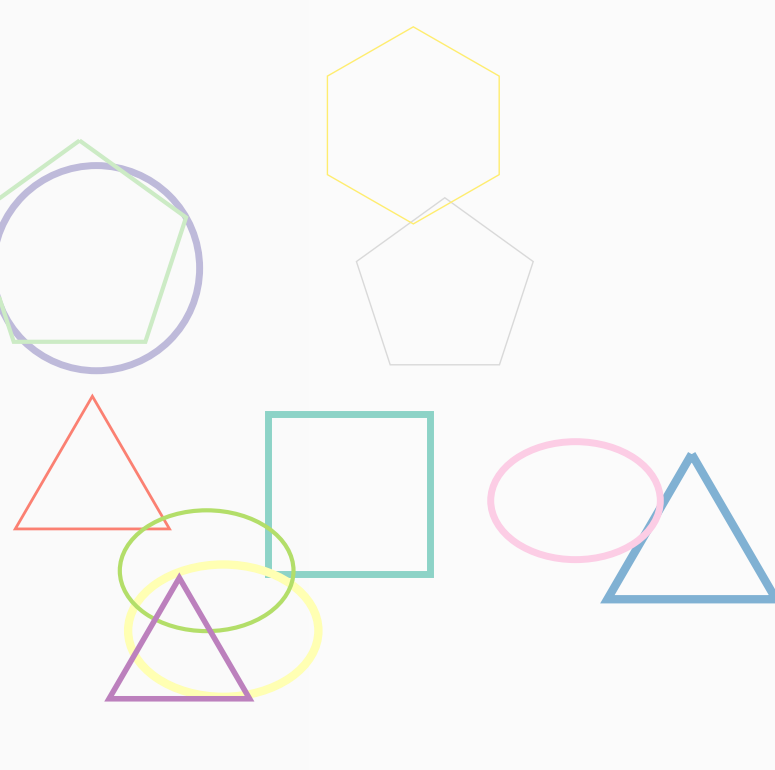[{"shape": "square", "thickness": 2.5, "radius": 0.52, "center": [0.45, 0.358]}, {"shape": "oval", "thickness": 3, "radius": 0.61, "center": [0.288, 0.181]}, {"shape": "circle", "thickness": 2.5, "radius": 0.67, "center": [0.124, 0.652]}, {"shape": "triangle", "thickness": 1, "radius": 0.57, "center": [0.119, 0.371]}, {"shape": "triangle", "thickness": 3, "radius": 0.63, "center": [0.893, 0.285]}, {"shape": "oval", "thickness": 1.5, "radius": 0.56, "center": [0.267, 0.259]}, {"shape": "oval", "thickness": 2.5, "radius": 0.55, "center": [0.743, 0.35]}, {"shape": "pentagon", "thickness": 0.5, "radius": 0.6, "center": [0.574, 0.623]}, {"shape": "triangle", "thickness": 2, "radius": 0.52, "center": [0.231, 0.145]}, {"shape": "pentagon", "thickness": 1.5, "radius": 0.72, "center": [0.103, 0.673]}, {"shape": "hexagon", "thickness": 0.5, "radius": 0.64, "center": [0.533, 0.837]}]